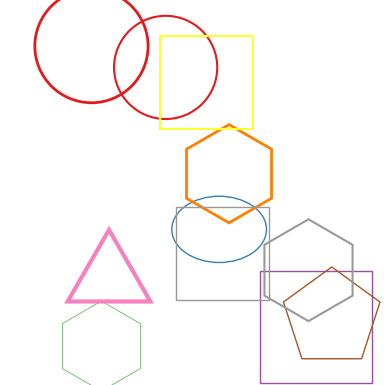[{"shape": "circle", "thickness": 1.5, "radius": 0.67, "center": [0.43, 0.825]}, {"shape": "circle", "thickness": 2, "radius": 0.74, "center": [0.238, 0.88]}, {"shape": "oval", "thickness": 1, "radius": 0.61, "center": [0.569, 0.404]}, {"shape": "hexagon", "thickness": 0.5, "radius": 0.58, "center": [0.263, 0.101]}, {"shape": "square", "thickness": 1, "radius": 0.73, "center": [0.821, 0.151]}, {"shape": "hexagon", "thickness": 2, "radius": 0.64, "center": [0.595, 0.549]}, {"shape": "square", "thickness": 1.5, "radius": 0.6, "center": [0.537, 0.786]}, {"shape": "pentagon", "thickness": 1, "radius": 0.66, "center": [0.862, 0.175]}, {"shape": "triangle", "thickness": 3, "radius": 0.62, "center": [0.283, 0.279]}, {"shape": "square", "thickness": 1, "radius": 0.6, "center": [0.578, 0.341]}, {"shape": "hexagon", "thickness": 1.5, "radius": 0.66, "center": [0.801, 0.298]}]